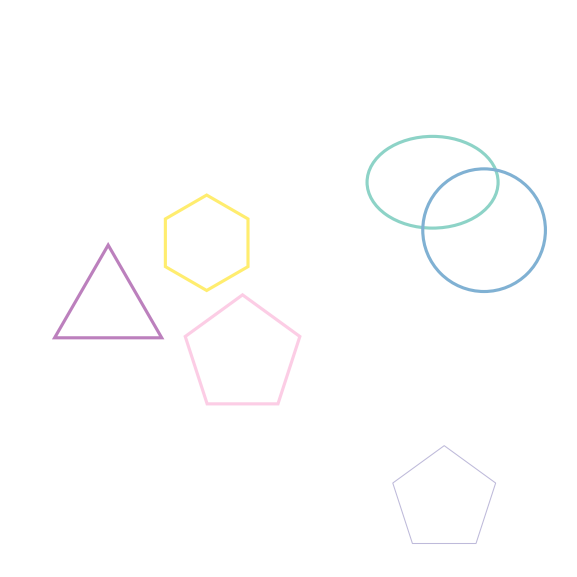[{"shape": "oval", "thickness": 1.5, "radius": 0.57, "center": [0.749, 0.684]}, {"shape": "pentagon", "thickness": 0.5, "radius": 0.47, "center": [0.769, 0.134]}, {"shape": "circle", "thickness": 1.5, "radius": 0.53, "center": [0.838, 0.601]}, {"shape": "pentagon", "thickness": 1.5, "radius": 0.52, "center": [0.42, 0.384]}, {"shape": "triangle", "thickness": 1.5, "radius": 0.54, "center": [0.187, 0.468]}, {"shape": "hexagon", "thickness": 1.5, "radius": 0.41, "center": [0.358, 0.579]}]